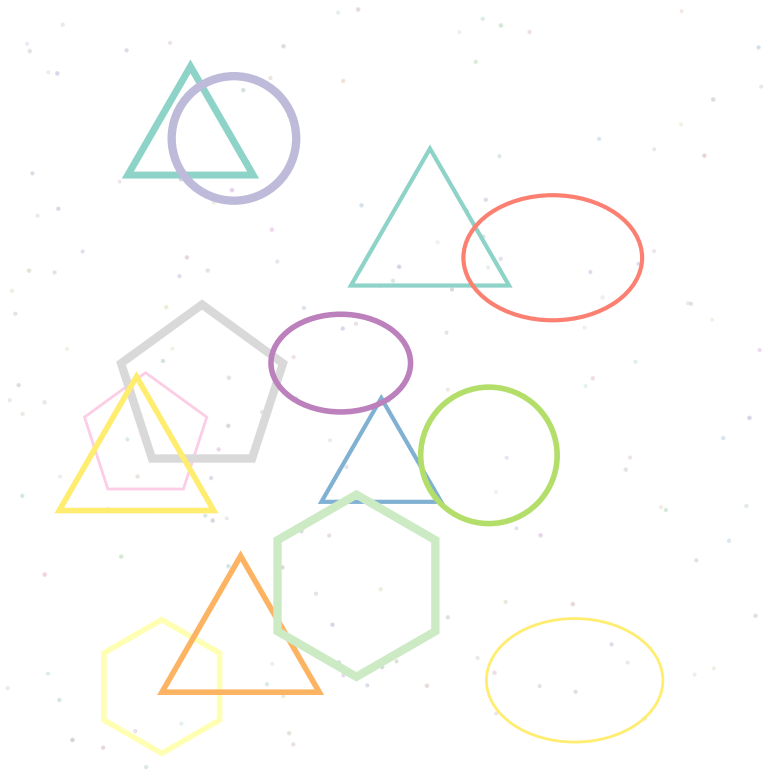[{"shape": "triangle", "thickness": 1.5, "radius": 0.59, "center": [0.558, 0.688]}, {"shape": "triangle", "thickness": 2.5, "radius": 0.47, "center": [0.247, 0.82]}, {"shape": "hexagon", "thickness": 2, "radius": 0.43, "center": [0.21, 0.108]}, {"shape": "circle", "thickness": 3, "radius": 0.4, "center": [0.304, 0.82]}, {"shape": "oval", "thickness": 1.5, "radius": 0.58, "center": [0.718, 0.665]}, {"shape": "triangle", "thickness": 1.5, "radius": 0.45, "center": [0.495, 0.393]}, {"shape": "triangle", "thickness": 2, "radius": 0.59, "center": [0.312, 0.16]}, {"shape": "circle", "thickness": 2, "radius": 0.44, "center": [0.635, 0.409]}, {"shape": "pentagon", "thickness": 1, "radius": 0.42, "center": [0.189, 0.432]}, {"shape": "pentagon", "thickness": 3, "radius": 0.55, "center": [0.262, 0.494]}, {"shape": "oval", "thickness": 2, "radius": 0.45, "center": [0.443, 0.528]}, {"shape": "hexagon", "thickness": 3, "radius": 0.59, "center": [0.463, 0.239]}, {"shape": "triangle", "thickness": 2, "radius": 0.58, "center": [0.177, 0.395]}, {"shape": "oval", "thickness": 1, "radius": 0.57, "center": [0.746, 0.116]}]